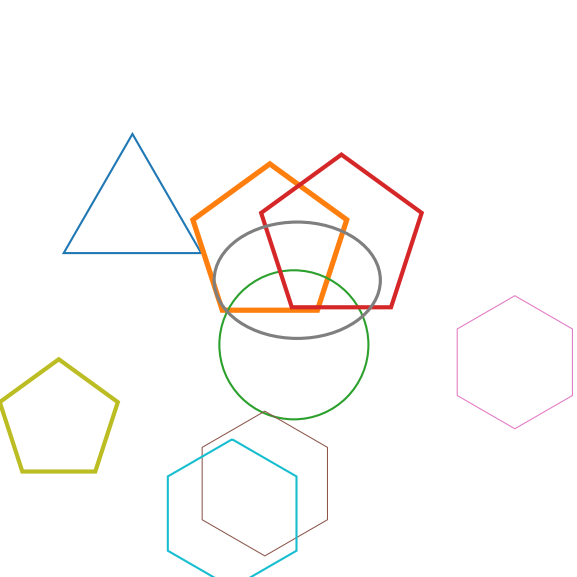[{"shape": "triangle", "thickness": 1, "radius": 0.69, "center": [0.229, 0.63]}, {"shape": "pentagon", "thickness": 2.5, "radius": 0.7, "center": [0.467, 0.575]}, {"shape": "circle", "thickness": 1, "radius": 0.65, "center": [0.509, 0.402]}, {"shape": "pentagon", "thickness": 2, "radius": 0.73, "center": [0.591, 0.585]}, {"shape": "hexagon", "thickness": 0.5, "radius": 0.63, "center": [0.459, 0.162]}, {"shape": "hexagon", "thickness": 0.5, "radius": 0.58, "center": [0.891, 0.372]}, {"shape": "oval", "thickness": 1.5, "radius": 0.72, "center": [0.515, 0.514]}, {"shape": "pentagon", "thickness": 2, "radius": 0.54, "center": [0.102, 0.27]}, {"shape": "hexagon", "thickness": 1, "radius": 0.64, "center": [0.402, 0.11]}]